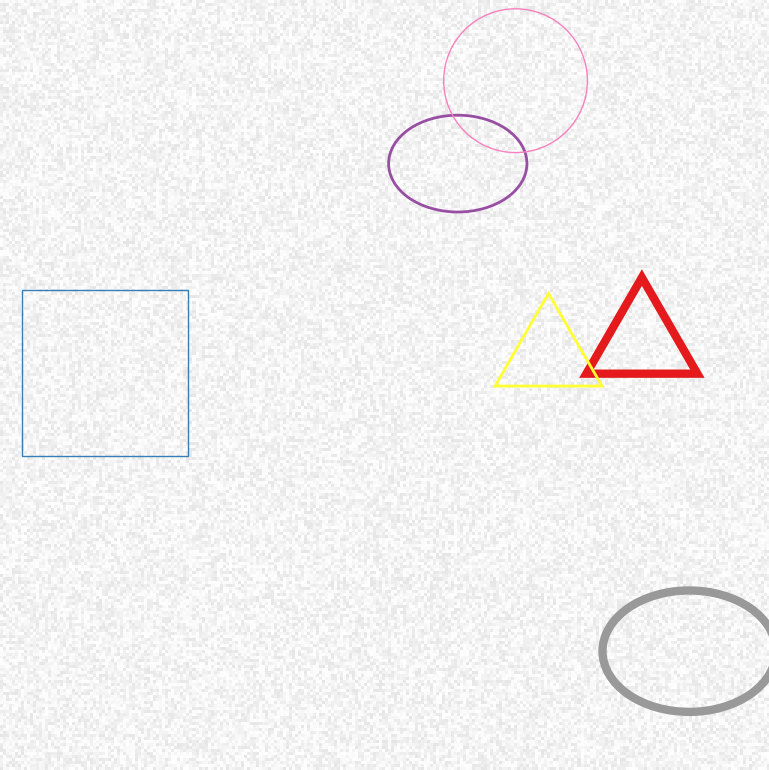[{"shape": "triangle", "thickness": 3, "radius": 0.42, "center": [0.834, 0.556]}, {"shape": "square", "thickness": 0.5, "radius": 0.54, "center": [0.136, 0.516]}, {"shape": "oval", "thickness": 1, "radius": 0.45, "center": [0.595, 0.788]}, {"shape": "triangle", "thickness": 1, "radius": 0.4, "center": [0.712, 0.539]}, {"shape": "circle", "thickness": 0.5, "radius": 0.47, "center": [0.67, 0.895]}, {"shape": "oval", "thickness": 3, "radius": 0.56, "center": [0.895, 0.154]}]